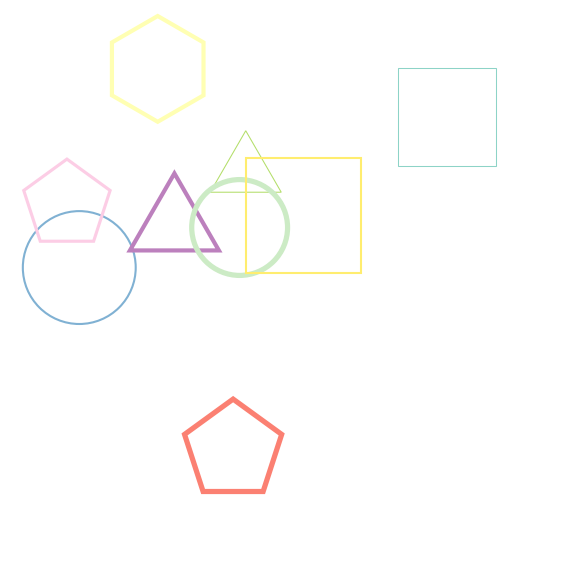[{"shape": "square", "thickness": 0.5, "radius": 0.43, "center": [0.774, 0.797]}, {"shape": "hexagon", "thickness": 2, "radius": 0.46, "center": [0.273, 0.88]}, {"shape": "pentagon", "thickness": 2.5, "radius": 0.44, "center": [0.404, 0.22]}, {"shape": "circle", "thickness": 1, "radius": 0.49, "center": [0.137, 0.536]}, {"shape": "triangle", "thickness": 0.5, "radius": 0.35, "center": [0.426, 0.702]}, {"shape": "pentagon", "thickness": 1.5, "radius": 0.39, "center": [0.116, 0.645]}, {"shape": "triangle", "thickness": 2, "radius": 0.44, "center": [0.302, 0.61]}, {"shape": "circle", "thickness": 2.5, "radius": 0.41, "center": [0.415, 0.605]}, {"shape": "square", "thickness": 1, "radius": 0.5, "center": [0.526, 0.626]}]